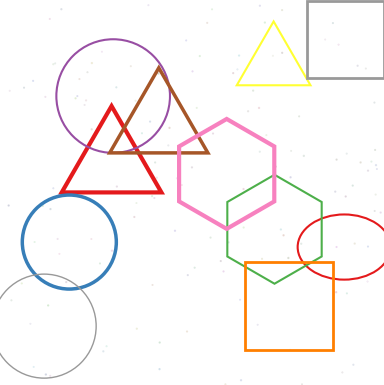[{"shape": "triangle", "thickness": 3, "radius": 0.75, "center": [0.29, 0.575]}, {"shape": "oval", "thickness": 1.5, "radius": 0.6, "center": [0.894, 0.358]}, {"shape": "circle", "thickness": 2.5, "radius": 0.61, "center": [0.18, 0.371]}, {"shape": "hexagon", "thickness": 1.5, "radius": 0.71, "center": [0.713, 0.405]}, {"shape": "circle", "thickness": 1.5, "radius": 0.74, "center": [0.294, 0.75]}, {"shape": "square", "thickness": 2, "radius": 0.57, "center": [0.75, 0.205]}, {"shape": "triangle", "thickness": 1.5, "radius": 0.55, "center": [0.711, 0.834]}, {"shape": "triangle", "thickness": 2.5, "radius": 0.74, "center": [0.412, 0.677]}, {"shape": "hexagon", "thickness": 3, "radius": 0.71, "center": [0.589, 0.548]}, {"shape": "square", "thickness": 2, "radius": 0.5, "center": [0.898, 0.897]}, {"shape": "circle", "thickness": 1, "radius": 0.68, "center": [0.115, 0.153]}]